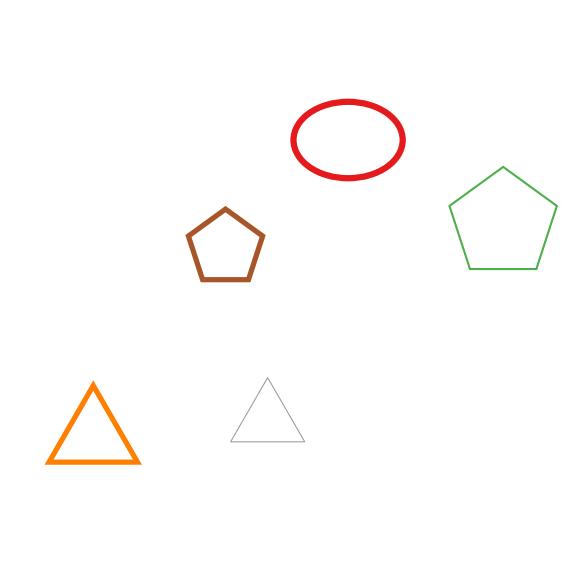[{"shape": "oval", "thickness": 3, "radius": 0.47, "center": [0.603, 0.757]}, {"shape": "pentagon", "thickness": 1, "radius": 0.49, "center": [0.871, 0.612]}, {"shape": "triangle", "thickness": 2.5, "radius": 0.44, "center": [0.162, 0.243]}, {"shape": "pentagon", "thickness": 2.5, "radius": 0.34, "center": [0.391, 0.569]}, {"shape": "triangle", "thickness": 0.5, "radius": 0.37, "center": [0.463, 0.271]}]